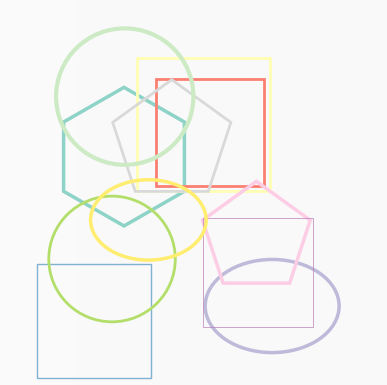[{"shape": "hexagon", "thickness": 2.5, "radius": 0.9, "center": [0.32, 0.593]}, {"shape": "square", "thickness": 2, "radius": 0.86, "center": [0.525, 0.678]}, {"shape": "oval", "thickness": 2.5, "radius": 0.86, "center": [0.702, 0.205]}, {"shape": "square", "thickness": 2, "radius": 0.69, "center": [0.542, 0.656]}, {"shape": "square", "thickness": 1, "radius": 0.74, "center": [0.243, 0.166]}, {"shape": "circle", "thickness": 2, "radius": 0.82, "center": [0.289, 0.327]}, {"shape": "pentagon", "thickness": 2.5, "radius": 0.73, "center": [0.662, 0.383]}, {"shape": "pentagon", "thickness": 2, "radius": 0.8, "center": [0.443, 0.633]}, {"shape": "square", "thickness": 0.5, "radius": 0.71, "center": [0.665, 0.292]}, {"shape": "circle", "thickness": 3, "radius": 0.89, "center": [0.322, 0.749]}, {"shape": "oval", "thickness": 2.5, "radius": 0.75, "center": [0.383, 0.429]}]